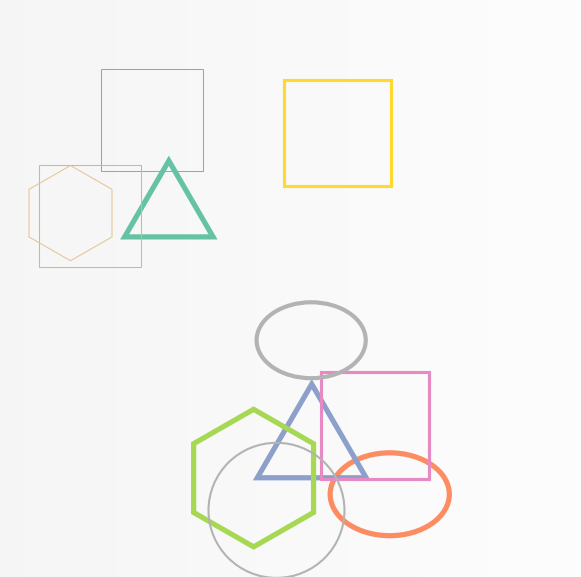[{"shape": "triangle", "thickness": 2.5, "radius": 0.44, "center": [0.29, 0.633]}, {"shape": "square", "thickness": 0.5, "radius": 0.44, "center": [0.262, 0.791]}, {"shape": "oval", "thickness": 2.5, "radius": 0.51, "center": [0.671, 0.143]}, {"shape": "triangle", "thickness": 2.5, "radius": 0.54, "center": [0.536, 0.226]}, {"shape": "square", "thickness": 1.5, "radius": 0.47, "center": [0.645, 0.262]}, {"shape": "hexagon", "thickness": 2.5, "radius": 0.6, "center": [0.436, 0.171]}, {"shape": "square", "thickness": 0.5, "radius": 0.44, "center": [0.156, 0.625]}, {"shape": "square", "thickness": 1.5, "radius": 0.46, "center": [0.58, 0.769]}, {"shape": "hexagon", "thickness": 0.5, "radius": 0.41, "center": [0.121, 0.63]}, {"shape": "circle", "thickness": 1, "radius": 0.58, "center": [0.476, 0.115]}, {"shape": "oval", "thickness": 2, "radius": 0.47, "center": [0.535, 0.41]}]